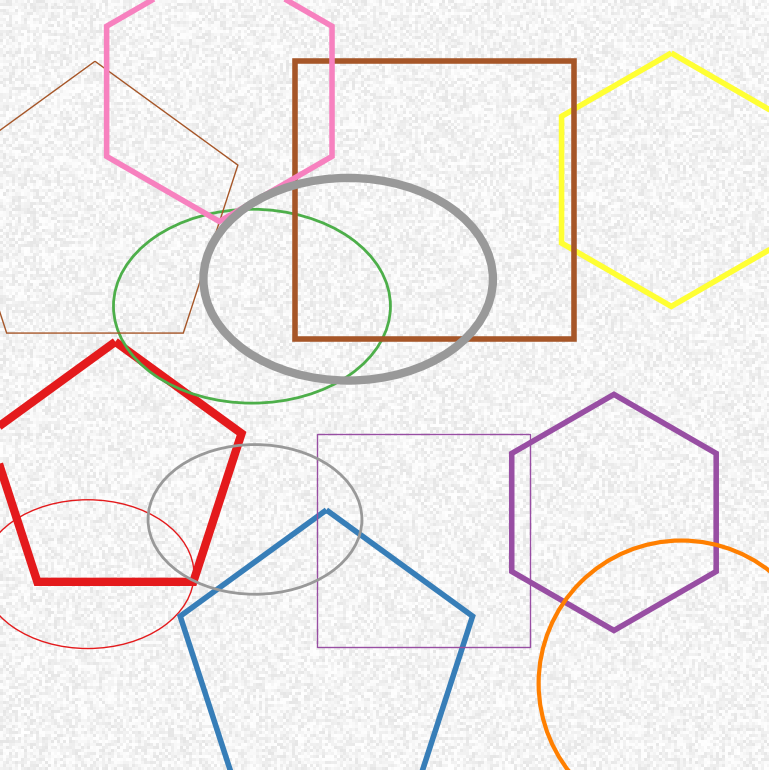[{"shape": "oval", "thickness": 0.5, "radius": 0.69, "center": [0.114, 0.254]}, {"shape": "pentagon", "thickness": 3, "radius": 0.86, "center": [0.15, 0.384]}, {"shape": "pentagon", "thickness": 2, "radius": 1.0, "center": [0.424, 0.138]}, {"shape": "oval", "thickness": 1, "radius": 0.9, "center": [0.327, 0.602]}, {"shape": "hexagon", "thickness": 2, "radius": 0.77, "center": [0.797, 0.334]}, {"shape": "square", "thickness": 0.5, "radius": 0.69, "center": [0.55, 0.298]}, {"shape": "circle", "thickness": 1.5, "radius": 0.93, "center": [0.885, 0.113]}, {"shape": "hexagon", "thickness": 2, "radius": 0.82, "center": [0.872, 0.767]}, {"shape": "pentagon", "thickness": 0.5, "radius": 0.98, "center": [0.123, 0.725]}, {"shape": "square", "thickness": 2, "radius": 0.9, "center": [0.564, 0.74]}, {"shape": "hexagon", "thickness": 2, "radius": 0.85, "center": [0.285, 0.881]}, {"shape": "oval", "thickness": 3, "radius": 0.94, "center": [0.452, 0.637]}, {"shape": "oval", "thickness": 1, "radius": 0.69, "center": [0.331, 0.325]}]